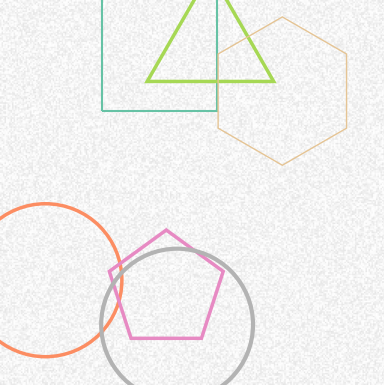[{"shape": "square", "thickness": 1.5, "radius": 0.74, "center": [0.414, 0.861]}, {"shape": "circle", "thickness": 2.5, "radius": 0.99, "center": [0.118, 0.272]}, {"shape": "pentagon", "thickness": 2.5, "radius": 0.78, "center": [0.432, 0.247]}, {"shape": "triangle", "thickness": 2.5, "radius": 0.95, "center": [0.547, 0.883]}, {"shape": "hexagon", "thickness": 1, "radius": 0.96, "center": [0.733, 0.763]}, {"shape": "circle", "thickness": 3, "radius": 0.99, "center": [0.46, 0.157]}]